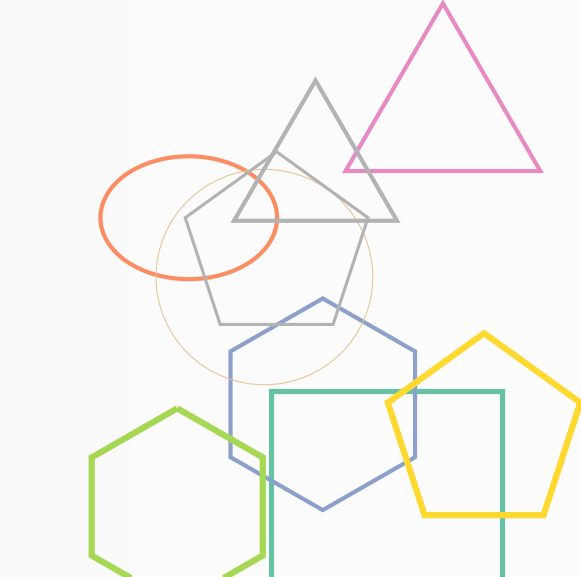[{"shape": "square", "thickness": 2.5, "radius": 1.0, "center": [0.665, 0.123]}, {"shape": "oval", "thickness": 2, "radius": 0.76, "center": [0.325, 0.622]}, {"shape": "hexagon", "thickness": 2, "radius": 0.92, "center": [0.555, 0.299]}, {"shape": "triangle", "thickness": 2, "radius": 0.97, "center": [0.762, 0.8]}, {"shape": "hexagon", "thickness": 3, "radius": 0.85, "center": [0.305, 0.122]}, {"shape": "pentagon", "thickness": 3, "radius": 0.87, "center": [0.833, 0.248]}, {"shape": "circle", "thickness": 0.5, "radius": 0.93, "center": [0.455, 0.519]}, {"shape": "triangle", "thickness": 2, "radius": 0.81, "center": [0.543, 0.698]}, {"shape": "pentagon", "thickness": 1.5, "radius": 0.83, "center": [0.476, 0.571]}]